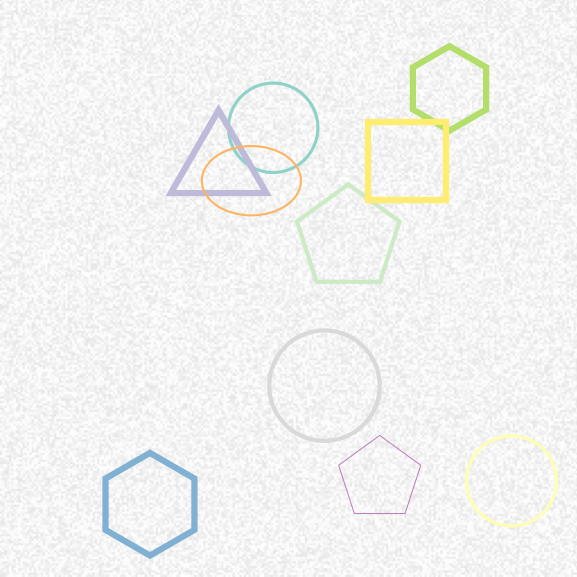[{"shape": "circle", "thickness": 1.5, "radius": 0.39, "center": [0.473, 0.778]}, {"shape": "circle", "thickness": 1.5, "radius": 0.39, "center": [0.886, 0.167]}, {"shape": "triangle", "thickness": 3, "radius": 0.48, "center": [0.379, 0.713]}, {"shape": "hexagon", "thickness": 3, "radius": 0.44, "center": [0.26, 0.126]}, {"shape": "oval", "thickness": 1, "radius": 0.43, "center": [0.435, 0.686]}, {"shape": "hexagon", "thickness": 3, "radius": 0.37, "center": [0.778, 0.846]}, {"shape": "circle", "thickness": 2, "radius": 0.48, "center": [0.562, 0.331]}, {"shape": "pentagon", "thickness": 0.5, "radius": 0.37, "center": [0.657, 0.17]}, {"shape": "pentagon", "thickness": 2, "radius": 0.47, "center": [0.603, 0.587]}, {"shape": "square", "thickness": 3, "radius": 0.34, "center": [0.705, 0.72]}]